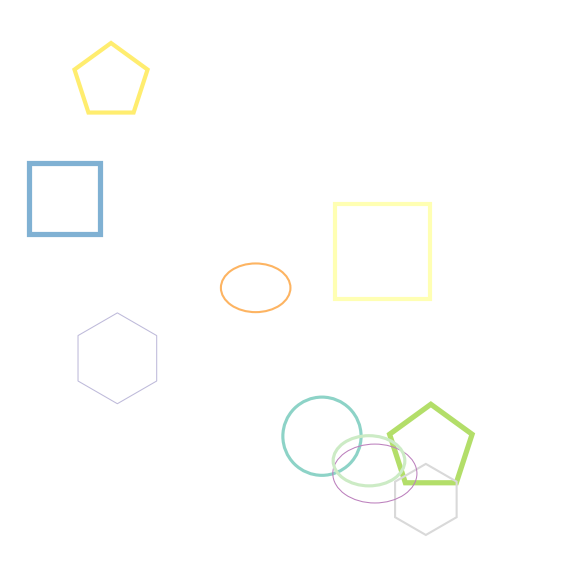[{"shape": "circle", "thickness": 1.5, "radius": 0.34, "center": [0.558, 0.244]}, {"shape": "square", "thickness": 2, "radius": 0.41, "center": [0.662, 0.564]}, {"shape": "hexagon", "thickness": 0.5, "radius": 0.39, "center": [0.203, 0.379]}, {"shape": "square", "thickness": 2.5, "radius": 0.31, "center": [0.112, 0.656]}, {"shape": "oval", "thickness": 1, "radius": 0.3, "center": [0.443, 0.501]}, {"shape": "pentagon", "thickness": 2.5, "radius": 0.38, "center": [0.746, 0.224]}, {"shape": "hexagon", "thickness": 1, "radius": 0.31, "center": [0.737, 0.134]}, {"shape": "oval", "thickness": 0.5, "radius": 0.36, "center": [0.649, 0.179]}, {"shape": "oval", "thickness": 1.5, "radius": 0.31, "center": [0.639, 0.201]}, {"shape": "pentagon", "thickness": 2, "radius": 0.33, "center": [0.192, 0.858]}]